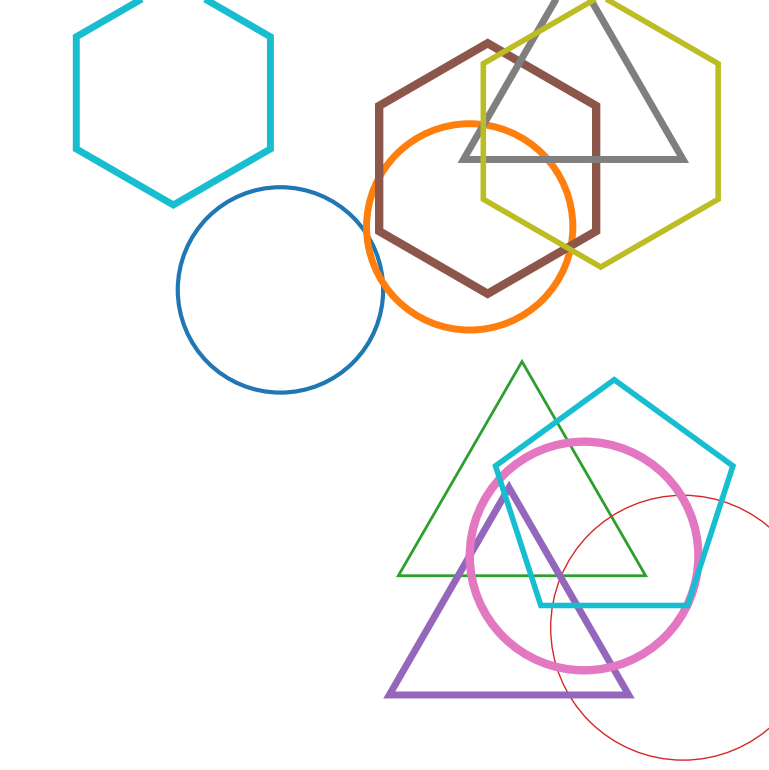[{"shape": "circle", "thickness": 1.5, "radius": 0.67, "center": [0.364, 0.624]}, {"shape": "circle", "thickness": 2.5, "radius": 0.67, "center": [0.61, 0.705]}, {"shape": "triangle", "thickness": 1, "radius": 0.93, "center": [0.678, 0.345]}, {"shape": "circle", "thickness": 0.5, "radius": 0.86, "center": [0.887, 0.185]}, {"shape": "triangle", "thickness": 2.5, "radius": 0.9, "center": [0.661, 0.187]}, {"shape": "hexagon", "thickness": 3, "radius": 0.81, "center": [0.633, 0.781]}, {"shape": "circle", "thickness": 3, "radius": 0.74, "center": [0.759, 0.278]}, {"shape": "triangle", "thickness": 2.5, "radius": 0.82, "center": [0.745, 0.875]}, {"shape": "hexagon", "thickness": 2, "radius": 0.88, "center": [0.78, 0.829]}, {"shape": "pentagon", "thickness": 2, "radius": 0.81, "center": [0.798, 0.345]}, {"shape": "hexagon", "thickness": 2.5, "radius": 0.73, "center": [0.225, 0.879]}]